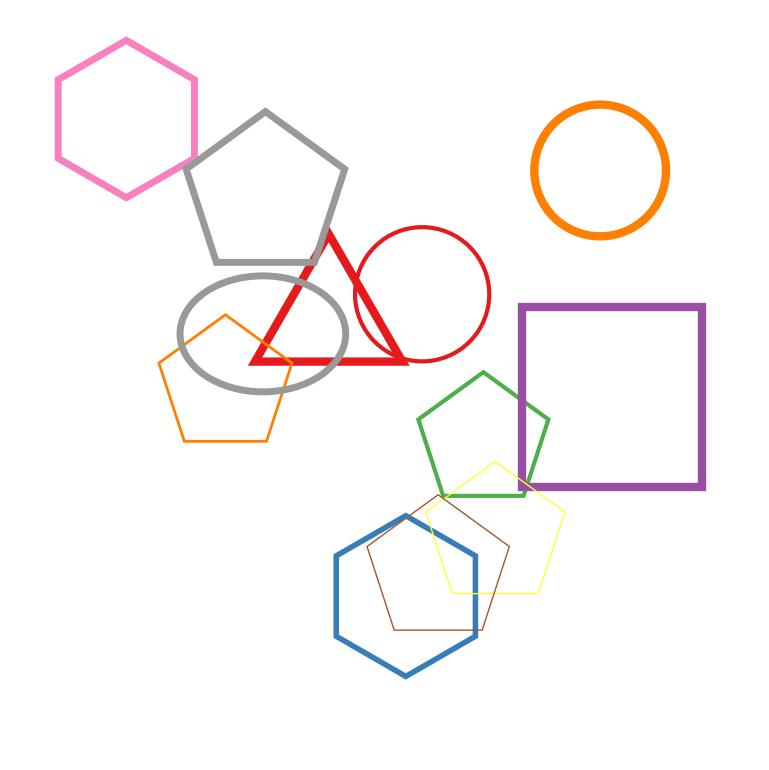[{"shape": "circle", "thickness": 1.5, "radius": 0.44, "center": [0.548, 0.618]}, {"shape": "triangle", "thickness": 3, "radius": 0.55, "center": [0.427, 0.586]}, {"shape": "hexagon", "thickness": 2, "radius": 0.52, "center": [0.527, 0.226]}, {"shape": "pentagon", "thickness": 1.5, "radius": 0.44, "center": [0.628, 0.428]}, {"shape": "square", "thickness": 3, "radius": 0.58, "center": [0.795, 0.484]}, {"shape": "circle", "thickness": 3, "radius": 0.43, "center": [0.779, 0.779]}, {"shape": "pentagon", "thickness": 1, "radius": 0.45, "center": [0.293, 0.5]}, {"shape": "pentagon", "thickness": 0.5, "radius": 0.47, "center": [0.643, 0.306]}, {"shape": "pentagon", "thickness": 0.5, "radius": 0.49, "center": [0.569, 0.26]}, {"shape": "hexagon", "thickness": 2.5, "radius": 0.51, "center": [0.164, 0.845]}, {"shape": "oval", "thickness": 2.5, "radius": 0.54, "center": [0.341, 0.566]}, {"shape": "pentagon", "thickness": 2.5, "radius": 0.54, "center": [0.345, 0.747]}]